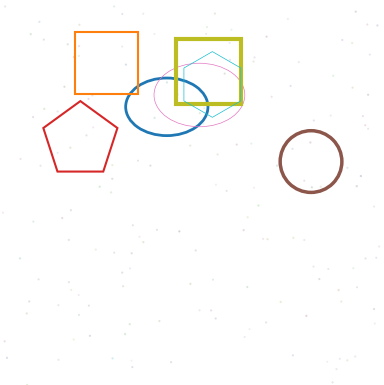[{"shape": "oval", "thickness": 2, "radius": 0.53, "center": [0.433, 0.723]}, {"shape": "square", "thickness": 1.5, "radius": 0.41, "center": [0.276, 0.837]}, {"shape": "pentagon", "thickness": 1.5, "radius": 0.51, "center": [0.209, 0.636]}, {"shape": "circle", "thickness": 2.5, "radius": 0.4, "center": [0.808, 0.58]}, {"shape": "oval", "thickness": 0.5, "radius": 0.59, "center": [0.518, 0.753]}, {"shape": "square", "thickness": 3, "radius": 0.42, "center": [0.543, 0.815]}, {"shape": "hexagon", "thickness": 0.5, "radius": 0.43, "center": [0.552, 0.781]}]